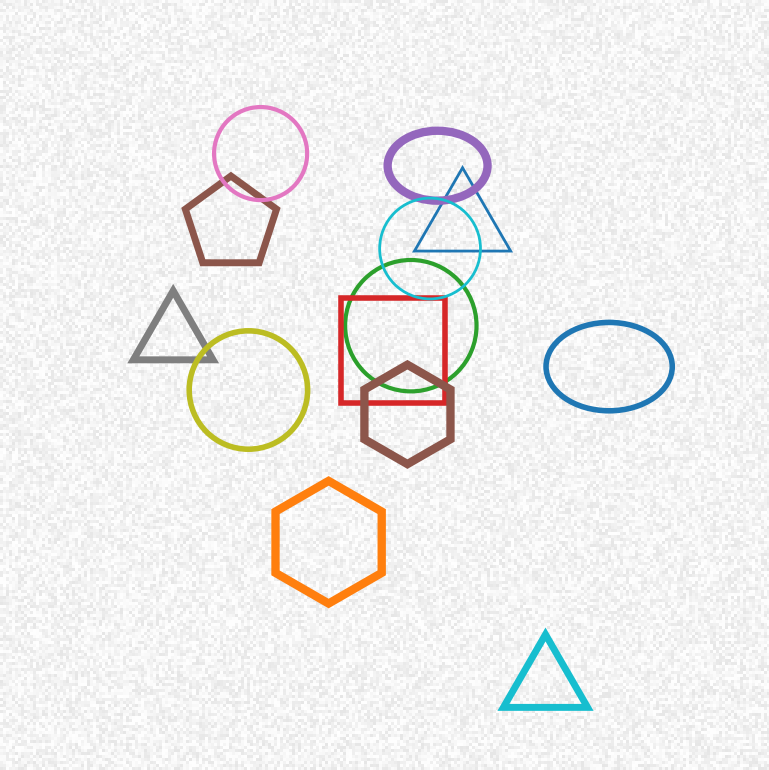[{"shape": "triangle", "thickness": 1, "radius": 0.36, "center": [0.601, 0.71]}, {"shape": "oval", "thickness": 2, "radius": 0.41, "center": [0.791, 0.524]}, {"shape": "hexagon", "thickness": 3, "radius": 0.4, "center": [0.427, 0.296]}, {"shape": "circle", "thickness": 1.5, "radius": 0.43, "center": [0.534, 0.577]}, {"shape": "square", "thickness": 2, "radius": 0.34, "center": [0.51, 0.545]}, {"shape": "oval", "thickness": 3, "radius": 0.32, "center": [0.568, 0.785]}, {"shape": "pentagon", "thickness": 2.5, "radius": 0.31, "center": [0.3, 0.709]}, {"shape": "hexagon", "thickness": 3, "radius": 0.32, "center": [0.529, 0.462]}, {"shape": "circle", "thickness": 1.5, "radius": 0.3, "center": [0.338, 0.801]}, {"shape": "triangle", "thickness": 2.5, "radius": 0.3, "center": [0.225, 0.563]}, {"shape": "circle", "thickness": 2, "radius": 0.38, "center": [0.323, 0.493]}, {"shape": "triangle", "thickness": 2.5, "radius": 0.32, "center": [0.708, 0.113]}, {"shape": "circle", "thickness": 1, "radius": 0.33, "center": [0.559, 0.677]}]